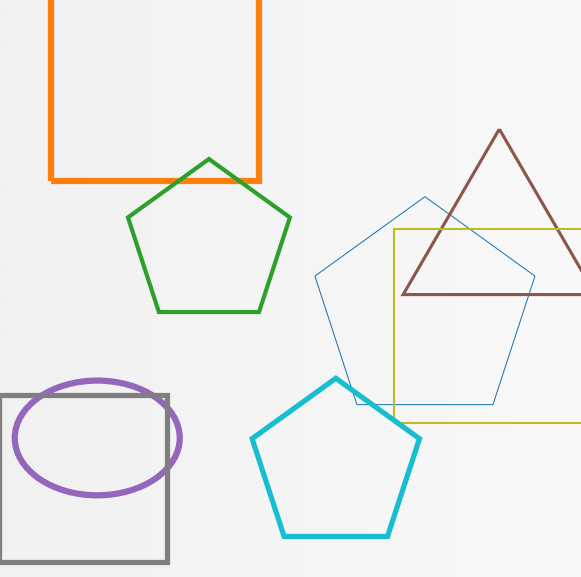[{"shape": "pentagon", "thickness": 0.5, "radius": 1.0, "center": [0.731, 0.46]}, {"shape": "square", "thickness": 3, "radius": 0.9, "center": [0.267, 0.865]}, {"shape": "pentagon", "thickness": 2, "radius": 0.73, "center": [0.359, 0.577]}, {"shape": "oval", "thickness": 3, "radius": 0.71, "center": [0.167, 0.241]}, {"shape": "triangle", "thickness": 1.5, "radius": 0.96, "center": [0.859, 0.585]}, {"shape": "square", "thickness": 2.5, "radius": 0.72, "center": [0.143, 0.17]}, {"shape": "square", "thickness": 1, "radius": 0.84, "center": [0.846, 0.434]}, {"shape": "pentagon", "thickness": 2.5, "radius": 0.76, "center": [0.578, 0.193]}]